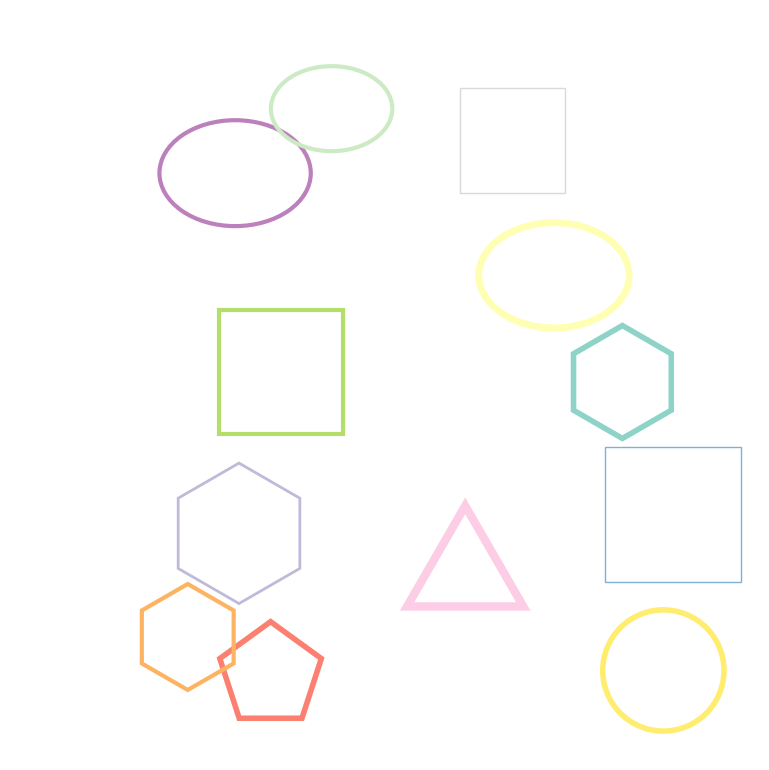[{"shape": "hexagon", "thickness": 2, "radius": 0.37, "center": [0.808, 0.504]}, {"shape": "oval", "thickness": 2.5, "radius": 0.49, "center": [0.719, 0.642]}, {"shape": "hexagon", "thickness": 1, "radius": 0.46, "center": [0.31, 0.307]}, {"shape": "pentagon", "thickness": 2, "radius": 0.35, "center": [0.351, 0.123]}, {"shape": "square", "thickness": 0.5, "radius": 0.44, "center": [0.874, 0.332]}, {"shape": "hexagon", "thickness": 1.5, "radius": 0.34, "center": [0.244, 0.173]}, {"shape": "square", "thickness": 1.5, "radius": 0.4, "center": [0.364, 0.516]}, {"shape": "triangle", "thickness": 3, "radius": 0.44, "center": [0.604, 0.256]}, {"shape": "square", "thickness": 0.5, "radius": 0.34, "center": [0.665, 0.817]}, {"shape": "oval", "thickness": 1.5, "radius": 0.49, "center": [0.305, 0.775]}, {"shape": "oval", "thickness": 1.5, "radius": 0.39, "center": [0.431, 0.859]}, {"shape": "circle", "thickness": 2, "radius": 0.39, "center": [0.862, 0.129]}]